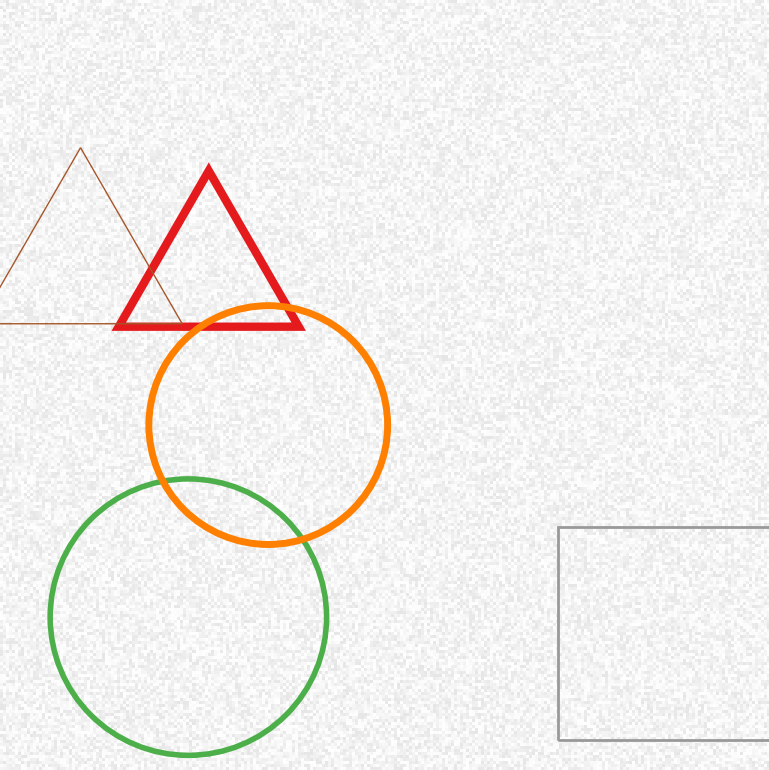[{"shape": "triangle", "thickness": 3, "radius": 0.67, "center": [0.271, 0.643]}, {"shape": "circle", "thickness": 2, "radius": 0.9, "center": [0.245, 0.199]}, {"shape": "circle", "thickness": 2.5, "radius": 0.78, "center": [0.348, 0.448]}, {"shape": "triangle", "thickness": 0.5, "radius": 0.76, "center": [0.105, 0.656]}, {"shape": "square", "thickness": 1, "radius": 0.69, "center": [0.863, 0.178]}]